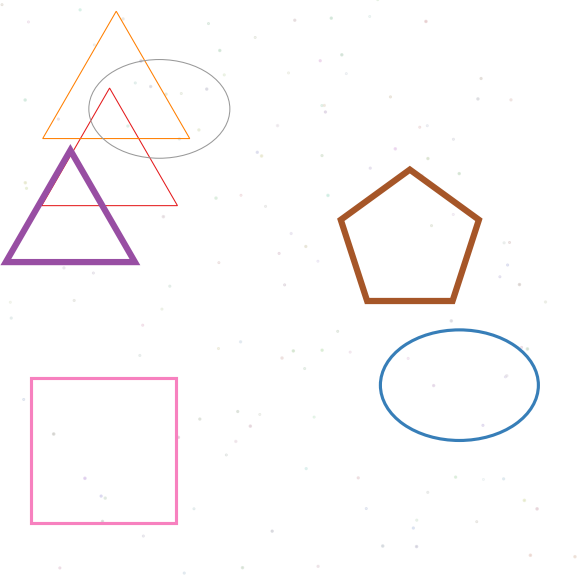[{"shape": "triangle", "thickness": 0.5, "radius": 0.68, "center": [0.19, 0.711]}, {"shape": "oval", "thickness": 1.5, "radius": 0.68, "center": [0.795, 0.332]}, {"shape": "triangle", "thickness": 3, "radius": 0.65, "center": [0.122, 0.61]}, {"shape": "triangle", "thickness": 0.5, "radius": 0.73, "center": [0.201, 0.833]}, {"shape": "pentagon", "thickness": 3, "radius": 0.63, "center": [0.71, 0.58]}, {"shape": "square", "thickness": 1.5, "radius": 0.63, "center": [0.179, 0.219]}, {"shape": "oval", "thickness": 0.5, "radius": 0.61, "center": [0.276, 0.811]}]